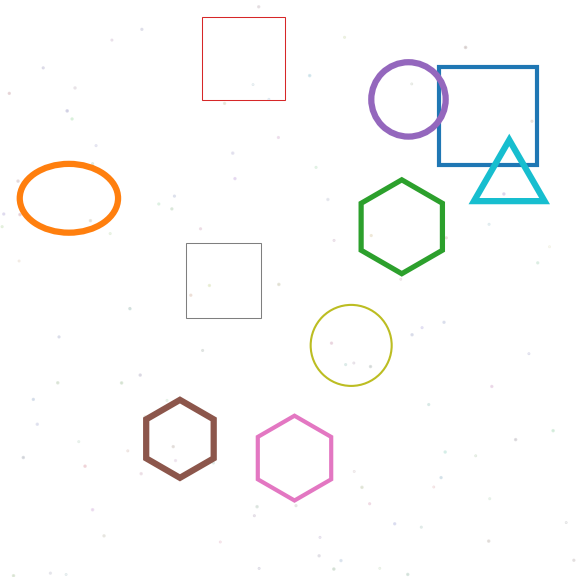[{"shape": "square", "thickness": 2, "radius": 0.43, "center": [0.845, 0.799]}, {"shape": "oval", "thickness": 3, "radius": 0.43, "center": [0.119, 0.656]}, {"shape": "hexagon", "thickness": 2.5, "radius": 0.41, "center": [0.696, 0.606]}, {"shape": "square", "thickness": 0.5, "radius": 0.36, "center": [0.421, 0.898]}, {"shape": "circle", "thickness": 3, "radius": 0.32, "center": [0.707, 0.827]}, {"shape": "hexagon", "thickness": 3, "radius": 0.34, "center": [0.312, 0.239]}, {"shape": "hexagon", "thickness": 2, "radius": 0.37, "center": [0.51, 0.206]}, {"shape": "square", "thickness": 0.5, "radius": 0.32, "center": [0.387, 0.514]}, {"shape": "circle", "thickness": 1, "radius": 0.35, "center": [0.608, 0.401]}, {"shape": "triangle", "thickness": 3, "radius": 0.35, "center": [0.882, 0.686]}]